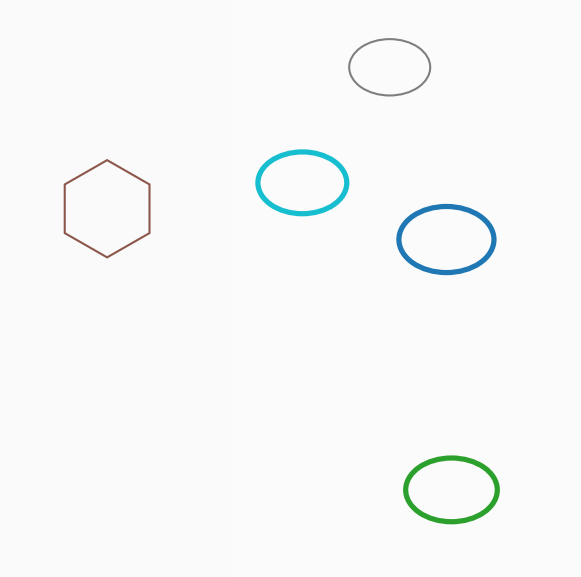[{"shape": "oval", "thickness": 2.5, "radius": 0.41, "center": [0.768, 0.584]}, {"shape": "oval", "thickness": 2.5, "radius": 0.39, "center": [0.777, 0.151]}, {"shape": "hexagon", "thickness": 1, "radius": 0.42, "center": [0.184, 0.638]}, {"shape": "oval", "thickness": 1, "radius": 0.35, "center": [0.67, 0.883]}, {"shape": "oval", "thickness": 2.5, "radius": 0.38, "center": [0.52, 0.683]}]